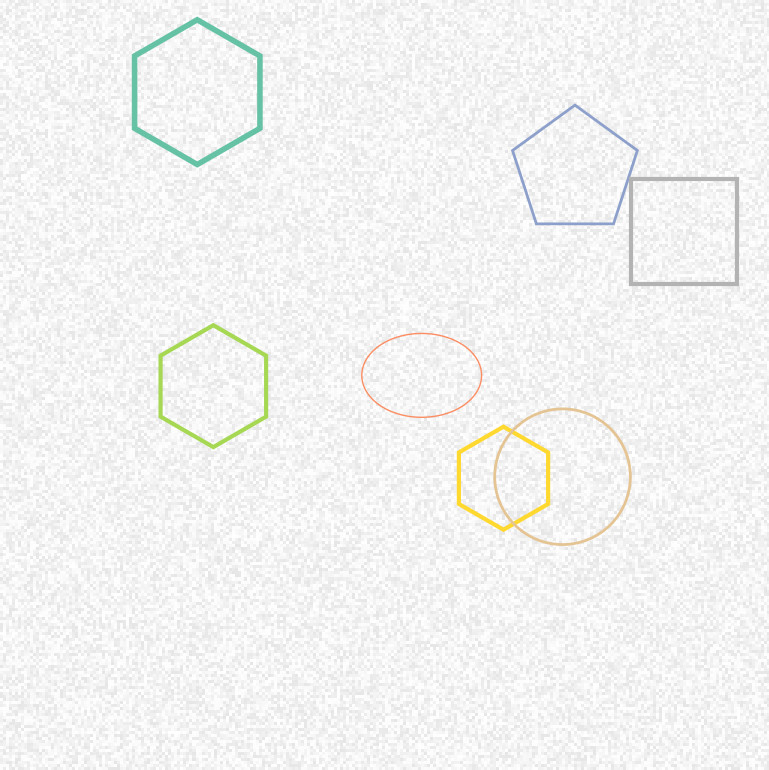[{"shape": "hexagon", "thickness": 2, "radius": 0.47, "center": [0.256, 0.88]}, {"shape": "oval", "thickness": 0.5, "radius": 0.39, "center": [0.548, 0.512]}, {"shape": "pentagon", "thickness": 1, "radius": 0.43, "center": [0.747, 0.778]}, {"shape": "hexagon", "thickness": 1.5, "radius": 0.4, "center": [0.277, 0.498]}, {"shape": "hexagon", "thickness": 1.5, "radius": 0.33, "center": [0.654, 0.379]}, {"shape": "circle", "thickness": 1, "radius": 0.44, "center": [0.731, 0.381]}, {"shape": "square", "thickness": 1.5, "radius": 0.34, "center": [0.889, 0.699]}]